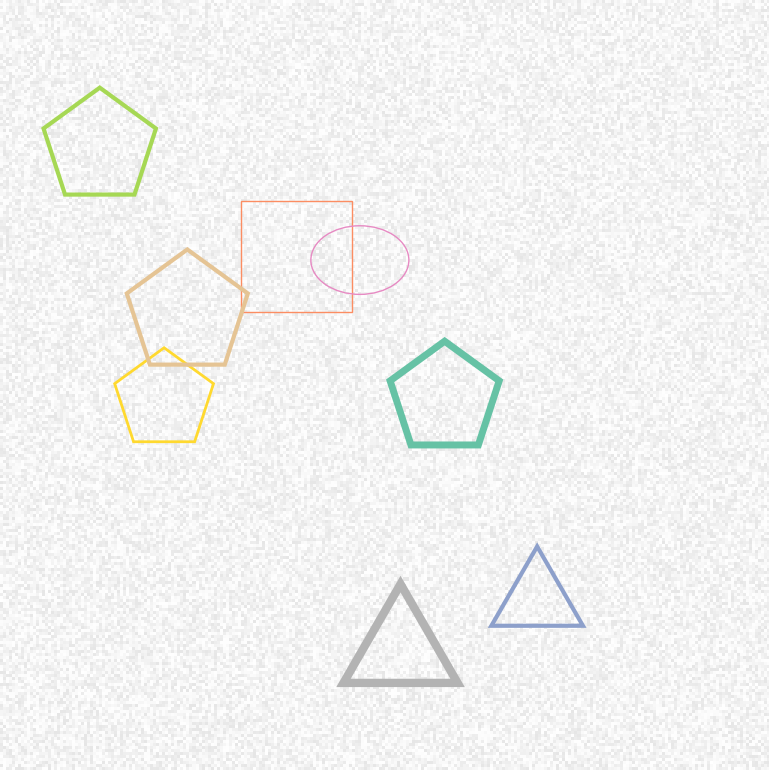[{"shape": "pentagon", "thickness": 2.5, "radius": 0.37, "center": [0.577, 0.482]}, {"shape": "square", "thickness": 0.5, "radius": 0.36, "center": [0.385, 0.667]}, {"shape": "triangle", "thickness": 1.5, "radius": 0.34, "center": [0.698, 0.222]}, {"shape": "oval", "thickness": 0.5, "radius": 0.32, "center": [0.467, 0.662]}, {"shape": "pentagon", "thickness": 1.5, "radius": 0.38, "center": [0.13, 0.809]}, {"shape": "pentagon", "thickness": 1, "radius": 0.34, "center": [0.213, 0.481]}, {"shape": "pentagon", "thickness": 1.5, "radius": 0.41, "center": [0.243, 0.593]}, {"shape": "triangle", "thickness": 3, "radius": 0.43, "center": [0.52, 0.156]}]